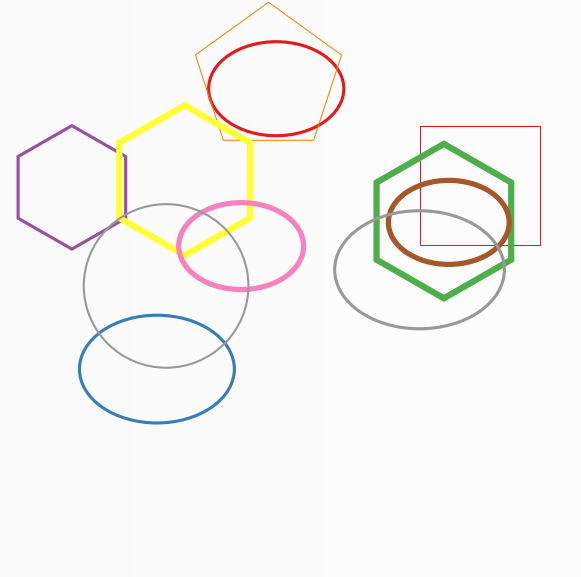[{"shape": "oval", "thickness": 1.5, "radius": 0.58, "center": [0.475, 0.846]}, {"shape": "square", "thickness": 0.5, "radius": 0.52, "center": [0.826, 0.678]}, {"shape": "oval", "thickness": 1.5, "radius": 0.67, "center": [0.27, 0.36]}, {"shape": "hexagon", "thickness": 3, "radius": 0.67, "center": [0.764, 0.616]}, {"shape": "hexagon", "thickness": 1.5, "radius": 0.53, "center": [0.124, 0.675]}, {"shape": "pentagon", "thickness": 0.5, "radius": 0.66, "center": [0.462, 0.863]}, {"shape": "hexagon", "thickness": 3, "radius": 0.65, "center": [0.318, 0.687]}, {"shape": "oval", "thickness": 2.5, "radius": 0.52, "center": [0.772, 0.614]}, {"shape": "oval", "thickness": 2.5, "radius": 0.54, "center": [0.415, 0.573]}, {"shape": "circle", "thickness": 1, "radius": 0.71, "center": [0.286, 0.504]}, {"shape": "oval", "thickness": 1.5, "radius": 0.73, "center": [0.722, 0.532]}]